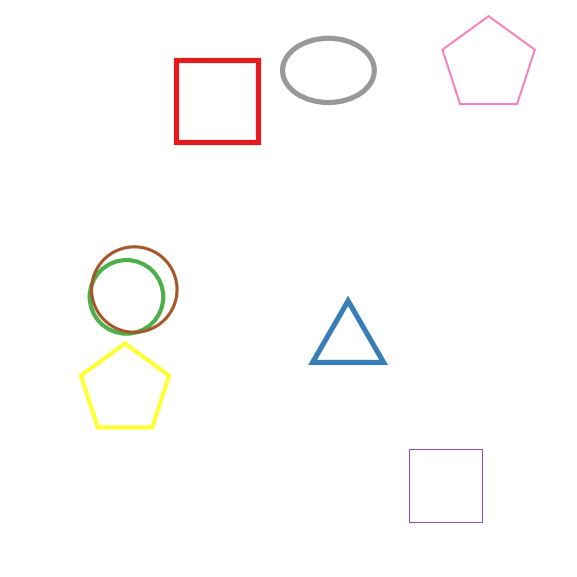[{"shape": "square", "thickness": 2.5, "radius": 0.35, "center": [0.376, 0.824]}, {"shape": "triangle", "thickness": 2.5, "radius": 0.36, "center": [0.603, 0.407]}, {"shape": "circle", "thickness": 2, "radius": 0.32, "center": [0.219, 0.485]}, {"shape": "square", "thickness": 0.5, "radius": 0.31, "center": [0.771, 0.158]}, {"shape": "pentagon", "thickness": 2, "radius": 0.4, "center": [0.216, 0.324]}, {"shape": "circle", "thickness": 1.5, "radius": 0.37, "center": [0.233, 0.498]}, {"shape": "pentagon", "thickness": 1, "radius": 0.42, "center": [0.846, 0.887]}, {"shape": "oval", "thickness": 2.5, "radius": 0.4, "center": [0.569, 0.877]}]